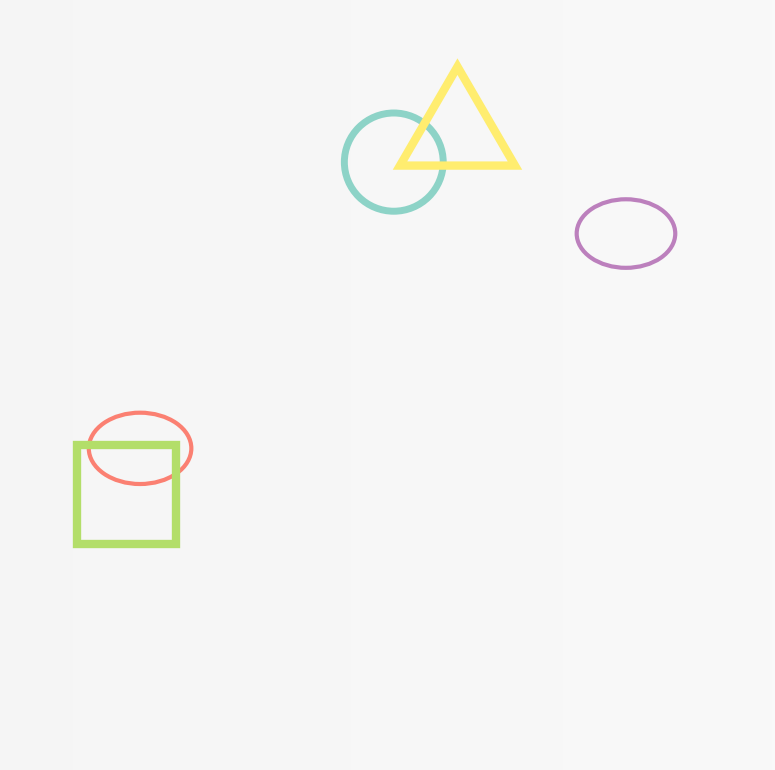[{"shape": "circle", "thickness": 2.5, "radius": 0.32, "center": [0.508, 0.789]}, {"shape": "oval", "thickness": 1.5, "radius": 0.33, "center": [0.181, 0.418]}, {"shape": "square", "thickness": 3, "radius": 0.32, "center": [0.163, 0.358]}, {"shape": "oval", "thickness": 1.5, "radius": 0.32, "center": [0.808, 0.697]}, {"shape": "triangle", "thickness": 3, "radius": 0.43, "center": [0.59, 0.828]}]